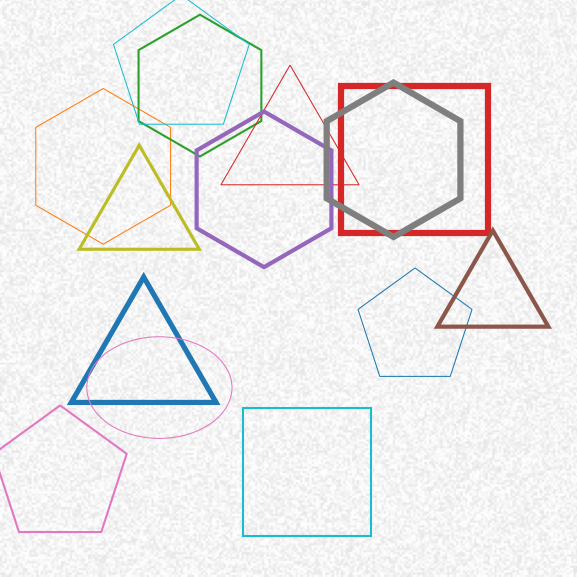[{"shape": "pentagon", "thickness": 0.5, "radius": 0.52, "center": [0.719, 0.431]}, {"shape": "triangle", "thickness": 2.5, "radius": 0.72, "center": [0.249, 0.375]}, {"shape": "hexagon", "thickness": 0.5, "radius": 0.67, "center": [0.179, 0.711]}, {"shape": "hexagon", "thickness": 1, "radius": 0.61, "center": [0.346, 0.851]}, {"shape": "triangle", "thickness": 0.5, "radius": 0.69, "center": [0.502, 0.748]}, {"shape": "square", "thickness": 3, "radius": 0.64, "center": [0.718, 0.723]}, {"shape": "hexagon", "thickness": 2, "radius": 0.67, "center": [0.457, 0.671]}, {"shape": "triangle", "thickness": 2, "radius": 0.56, "center": [0.853, 0.489]}, {"shape": "oval", "thickness": 0.5, "radius": 0.63, "center": [0.276, 0.328]}, {"shape": "pentagon", "thickness": 1, "radius": 0.61, "center": [0.104, 0.176]}, {"shape": "hexagon", "thickness": 3, "radius": 0.67, "center": [0.681, 0.722]}, {"shape": "triangle", "thickness": 1.5, "radius": 0.6, "center": [0.241, 0.628]}, {"shape": "pentagon", "thickness": 0.5, "radius": 0.62, "center": [0.314, 0.884]}, {"shape": "square", "thickness": 1, "radius": 0.55, "center": [0.532, 0.181]}]